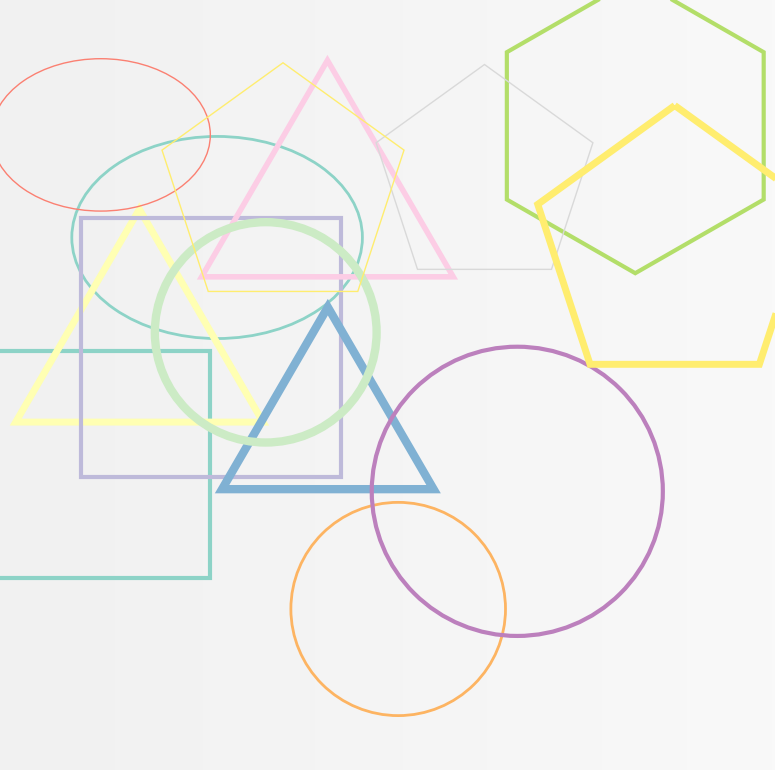[{"shape": "oval", "thickness": 1, "radius": 0.94, "center": [0.28, 0.692]}, {"shape": "square", "thickness": 1.5, "radius": 0.74, "center": [0.123, 0.397]}, {"shape": "triangle", "thickness": 2.5, "radius": 0.92, "center": [0.18, 0.544]}, {"shape": "square", "thickness": 1.5, "radius": 0.84, "center": [0.273, 0.549]}, {"shape": "oval", "thickness": 0.5, "radius": 0.71, "center": [0.13, 0.825]}, {"shape": "triangle", "thickness": 3, "radius": 0.79, "center": [0.423, 0.444]}, {"shape": "circle", "thickness": 1, "radius": 0.69, "center": [0.514, 0.209]}, {"shape": "hexagon", "thickness": 1.5, "radius": 0.96, "center": [0.82, 0.837]}, {"shape": "triangle", "thickness": 2, "radius": 0.94, "center": [0.422, 0.734]}, {"shape": "pentagon", "thickness": 0.5, "radius": 0.74, "center": [0.625, 0.769]}, {"shape": "circle", "thickness": 1.5, "radius": 0.94, "center": [0.667, 0.362]}, {"shape": "circle", "thickness": 3, "radius": 0.72, "center": [0.343, 0.568]}, {"shape": "pentagon", "thickness": 2.5, "radius": 0.93, "center": [0.871, 0.677]}, {"shape": "pentagon", "thickness": 0.5, "radius": 0.82, "center": [0.365, 0.754]}]